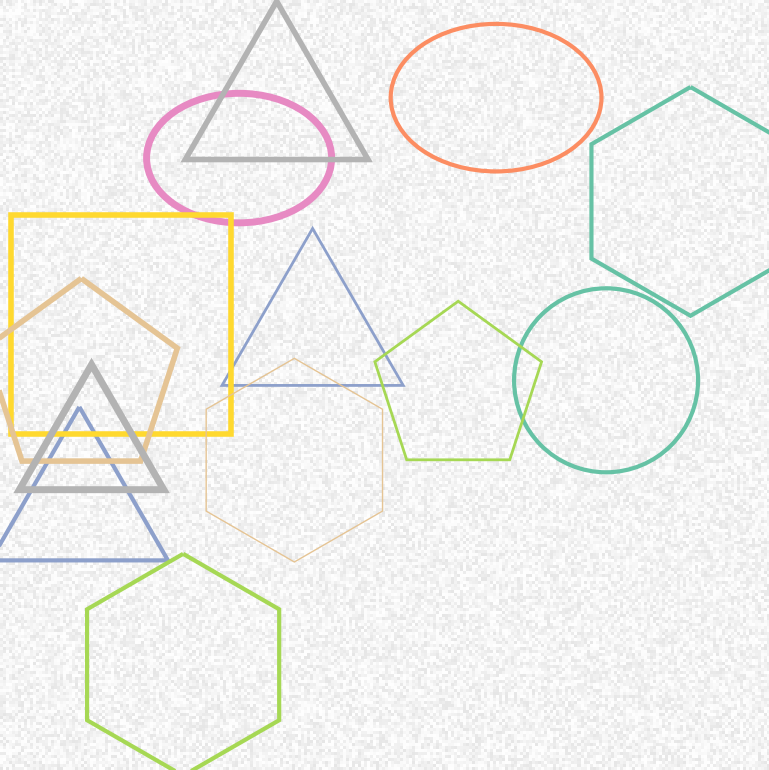[{"shape": "circle", "thickness": 1.5, "radius": 0.6, "center": [0.787, 0.506]}, {"shape": "hexagon", "thickness": 1.5, "radius": 0.74, "center": [0.897, 0.738]}, {"shape": "oval", "thickness": 1.5, "radius": 0.68, "center": [0.644, 0.873]}, {"shape": "triangle", "thickness": 1.5, "radius": 0.66, "center": [0.103, 0.339]}, {"shape": "triangle", "thickness": 1, "radius": 0.68, "center": [0.406, 0.567]}, {"shape": "oval", "thickness": 2.5, "radius": 0.6, "center": [0.311, 0.795]}, {"shape": "pentagon", "thickness": 1, "radius": 0.57, "center": [0.595, 0.495]}, {"shape": "hexagon", "thickness": 1.5, "radius": 0.72, "center": [0.238, 0.137]}, {"shape": "square", "thickness": 2, "radius": 0.71, "center": [0.157, 0.578]}, {"shape": "hexagon", "thickness": 0.5, "radius": 0.66, "center": [0.382, 0.402]}, {"shape": "pentagon", "thickness": 2, "radius": 0.66, "center": [0.106, 0.507]}, {"shape": "triangle", "thickness": 2.5, "radius": 0.54, "center": [0.119, 0.418]}, {"shape": "triangle", "thickness": 2, "radius": 0.68, "center": [0.359, 0.861]}]